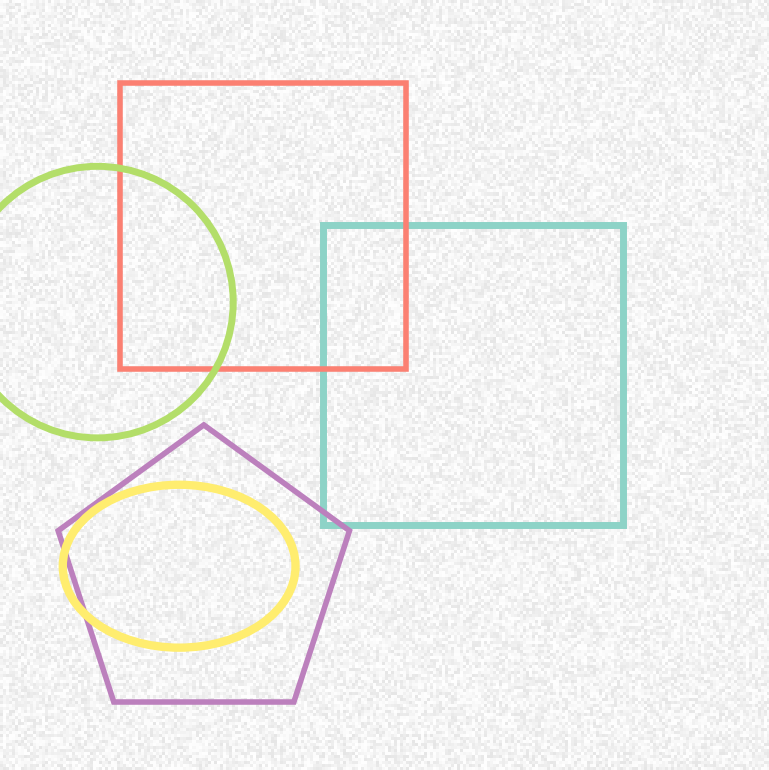[{"shape": "square", "thickness": 2.5, "radius": 0.97, "center": [0.614, 0.512]}, {"shape": "square", "thickness": 2, "radius": 0.93, "center": [0.342, 0.706]}, {"shape": "circle", "thickness": 2.5, "radius": 0.88, "center": [0.127, 0.608]}, {"shape": "pentagon", "thickness": 2, "radius": 0.99, "center": [0.265, 0.249]}, {"shape": "oval", "thickness": 3, "radius": 0.76, "center": [0.233, 0.265]}]